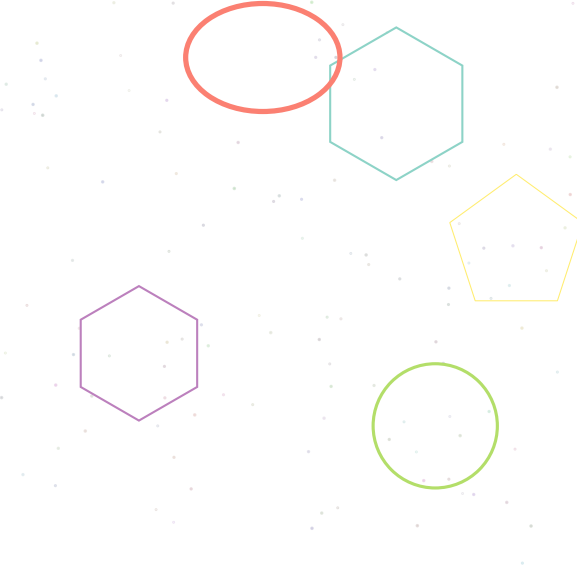[{"shape": "hexagon", "thickness": 1, "radius": 0.66, "center": [0.686, 0.82]}, {"shape": "oval", "thickness": 2.5, "radius": 0.67, "center": [0.455, 0.9]}, {"shape": "circle", "thickness": 1.5, "radius": 0.54, "center": [0.754, 0.262]}, {"shape": "hexagon", "thickness": 1, "radius": 0.58, "center": [0.241, 0.387]}, {"shape": "pentagon", "thickness": 0.5, "radius": 0.61, "center": [0.894, 0.576]}]